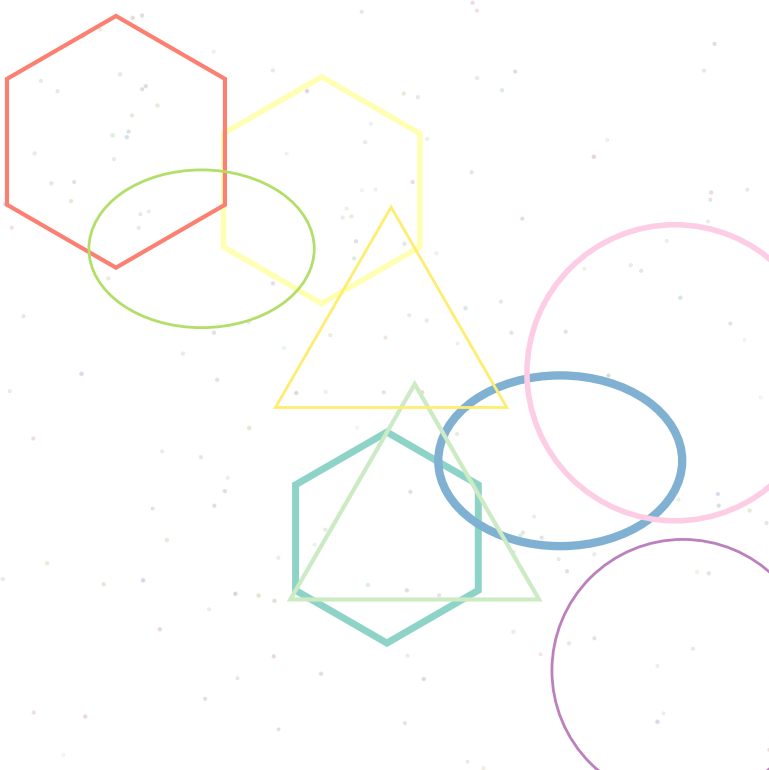[{"shape": "hexagon", "thickness": 2.5, "radius": 0.69, "center": [0.502, 0.302]}, {"shape": "hexagon", "thickness": 2, "radius": 0.74, "center": [0.418, 0.753]}, {"shape": "hexagon", "thickness": 1.5, "radius": 0.82, "center": [0.151, 0.816]}, {"shape": "oval", "thickness": 3, "radius": 0.79, "center": [0.728, 0.402]}, {"shape": "oval", "thickness": 1, "radius": 0.73, "center": [0.262, 0.677]}, {"shape": "circle", "thickness": 2, "radius": 0.96, "center": [0.877, 0.516]}, {"shape": "circle", "thickness": 1, "radius": 0.85, "center": [0.887, 0.129]}, {"shape": "triangle", "thickness": 1.5, "radius": 0.93, "center": [0.539, 0.315]}, {"shape": "triangle", "thickness": 1, "radius": 0.87, "center": [0.508, 0.558]}]